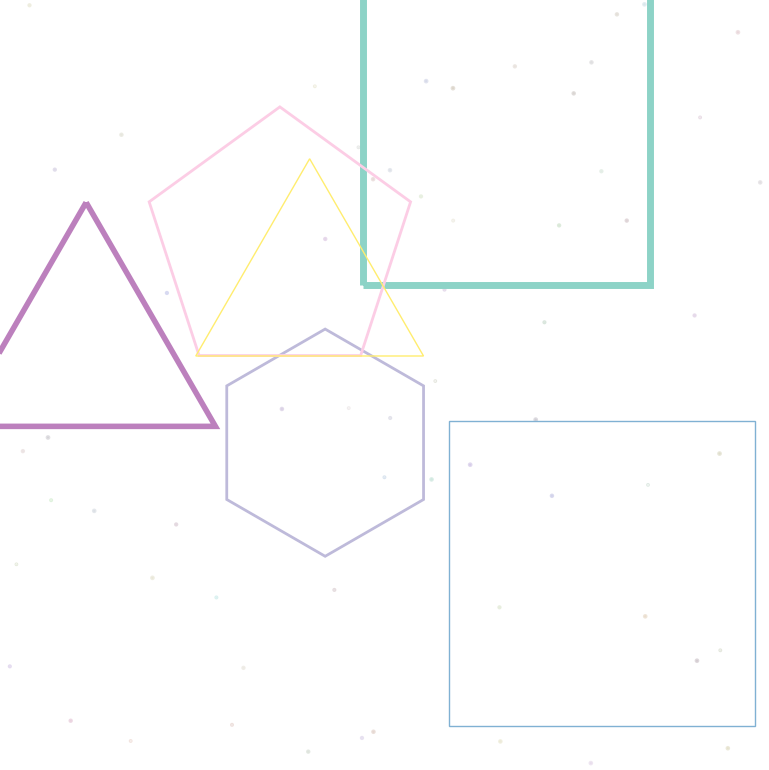[{"shape": "square", "thickness": 2.5, "radius": 0.93, "center": [0.657, 0.816]}, {"shape": "hexagon", "thickness": 1, "radius": 0.74, "center": [0.422, 0.425]}, {"shape": "square", "thickness": 0.5, "radius": 0.99, "center": [0.781, 0.255]}, {"shape": "pentagon", "thickness": 1, "radius": 0.89, "center": [0.363, 0.683]}, {"shape": "triangle", "thickness": 2, "radius": 0.97, "center": [0.112, 0.543]}, {"shape": "triangle", "thickness": 0.5, "radius": 0.85, "center": [0.402, 0.623]}]